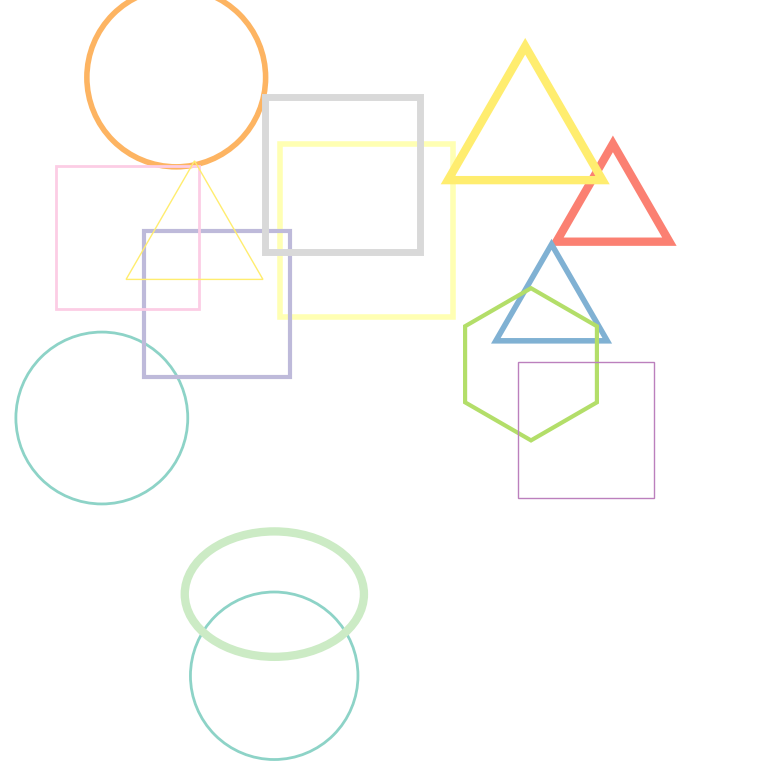[{"shape": "circle", "thickness": 1, "radius": 0.56, "center": [0.132, 0.457]}, {"shape": "circle", "thickness": 1, "radius": 0.54, "center": [0.356, 0.122]}, {"shape": "square", "thickness": 2, "radius": 0.56, "center": [0.476, 0.701]}, {"shape": "square", "thickness": 1.5, "radius": 0.47, "center": [0.281, 0.605]}, {"shape": "triangle", "thickness": 3, "radius": 0.42, "center": [0.796, 0.728]}, {"shape": "triangle", "thickness": 2, "radius": 0.42, "center": [0.716, 0.599]}, {"shape": "circle", "thickness": 2, "radius": 0.58, "center": [0.229, 0.899]}, {"shape": "hexagon", "thickness": 1.5, "radius": 0.49, "center": [0.69, 0.527]}, {"shape": "square", "thickness": 1, "radius": 0.47, "center": [0.165, 0.692]}, {"shape": "square", "thickness": 2.5, "radius": 0.5, "center": [0.445, 0.774]}, {"shape": "square", "thickness": 0.5, "radius": 0.44, "center": [0.761, 0.441]}, {"shape": "oval", "thickness": 3, "radius": 0.58, "center": [0.356, 0.228]}, {"shape": "triangle", "thickness": 3, "radius": 0.58, "center": [0.682, 0.824]}, {"shape": "triangle", "thickness": 0.5, "radius": 0.51, "center": [0.253, 0.688]}]